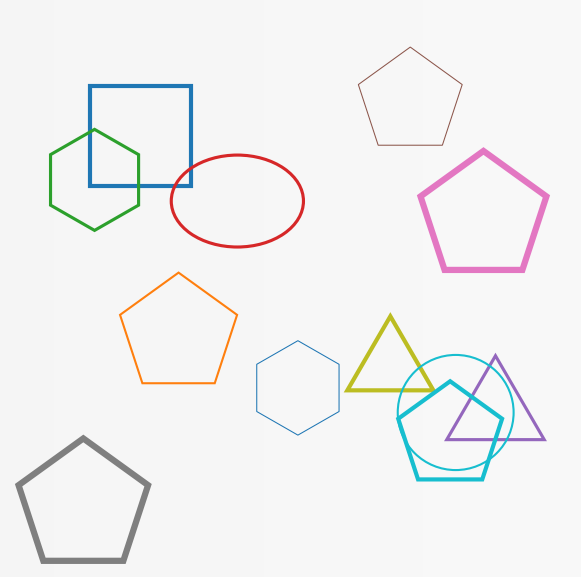[{"shape": "square", "thickness": 2, "radius": 0.43, "center": [0.242, 0.764]}, {"shape": "hexagon", "thickness": 0.5, "radius": 0.41, "center": [0.513, 0.327]}, {"shape": "pentagon", "thickness": 1, "radius": 0.53, "center": [0.307, 0.421]}, {"shape": "hexagon", "thickness": 1.5, "radius": 0.44, "center": [0.163, 0.688]}, {"shape": "oval", "thickness": 1.5, "radius": 0.57, "center": [0.408, 0.651]}, {"shape": "triangle", "thickness": 1.5, "radius": 0.48, "center": [0.852, 0.286]}, {"shape": "pentagon", "thickness": 0.5, "radius": 0.47, "center": [0.706, 0.824]}, {"shape": "pentagon", "thickness": 3, "radius": 0.57, "center": [0.832, 0.624]}, {"shape": "pentagon", "thickness": 3, "radius": 0.59, "center": [0.143, 0.123]}, {"shape": "triangle", "thickness": 2, "radius": 0.43, "center": [0.672, 0.366]}, {"shape": "circle", "thickness": 1, "radius": 0.5, "center": [0.784, 0.285]}, {"shape": "pentagon", "thickness": 2, "radius": 0.47, "center": [0.774, 0.245]}]